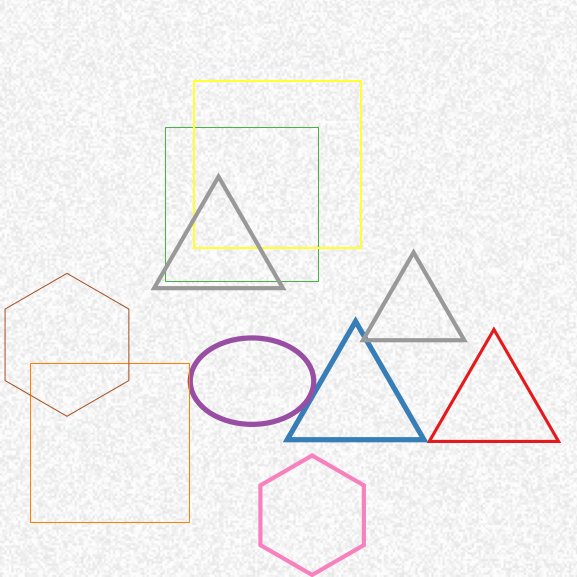[{"shape": "triangle", "thickness": 1.5, "radius": 0.65, "center": [0.855, 0.299]}, {"shape": "triangle", "thickness": 2.5, "radius": 0.68, "center": [0.616, 0.306]}, {"shape": "square", "thickness": 0.5, "radius": 0.66, "center": [0.418, 0.646]}, {"shape": "oval", "thickness": 2.5, "radius": 0.53, "center": [0.436, 0.339]}, {"shape": "square", "thickness": 0.5, "radius": 0.69, "center": [0.19, 0.232]}, {"shape": "square", "thickness": 1, "radius": 0.72, "center": [0.48, 0.715]}, {"shape": "hexagon", "thickness": 0.5, "radius": 0.62, "center": [0.116, 0.402]}, {"shape": "hexagon", "thickness": 2, "radius": 0.52, "center": [0.54, 0.107]}, {"shape": "triangle", "thickness": 2, "radius": 0.64, "center": [0.378, 0.565]}, {"shape": "triangle", "thickness": 2, "radius": 0.51, "center": [0.716, 0.461]}]